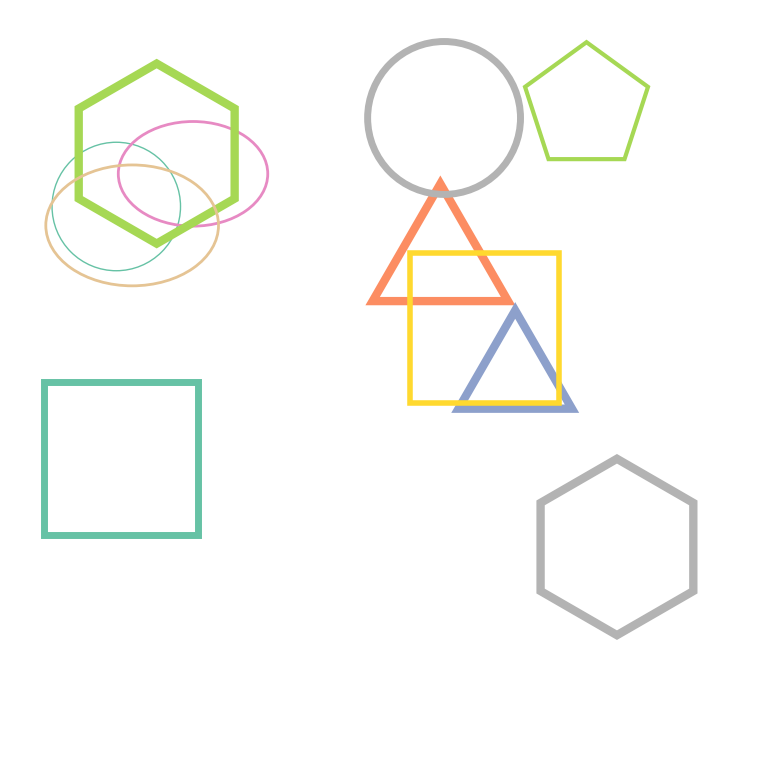[{"shape": "circle", "thickness": 0.5, "radius": 0.42, "center": [0.151, 0.732]}, {"shape": "square", "thickness": 2.5, "radius": 0.5, "center": [0.157, 0.405]}, {"shape": "triangle", "thickness": 3, "radius": 0.51, "center": [0.572, 0.66]}, {"shape": "triangle", "thickness": 3, "radius": 0.43, "center": [0.669, 0.512]}, {"shape": "oval", "thickness": 1, "radius": 0.49, "center": [0.251, 0.774]}, {"shape": "hexagon", "thickness": 3, "radius": 0.58, "center": [0.203, 0.801]}, {"shape": "pentagon", "thickness": 1.5, "radius": 0.42, "center": [0.762, 0.861]}, {"shape": "square", "thickness": 2, "radius": 0.49, "center": [0.629, 0.574]}, {"shape": "oval", "thickness": 1, "radius": 0.56, "center": [0.172, 0.707]}, {"shape": "hexagon", "thickness": 3, "radius": 0.57, "center": [0.801, 0.29]}, {"shape": "circle", "thickness": 2.5, "radius": 0.5, "center": [0.577, 0.847]}]